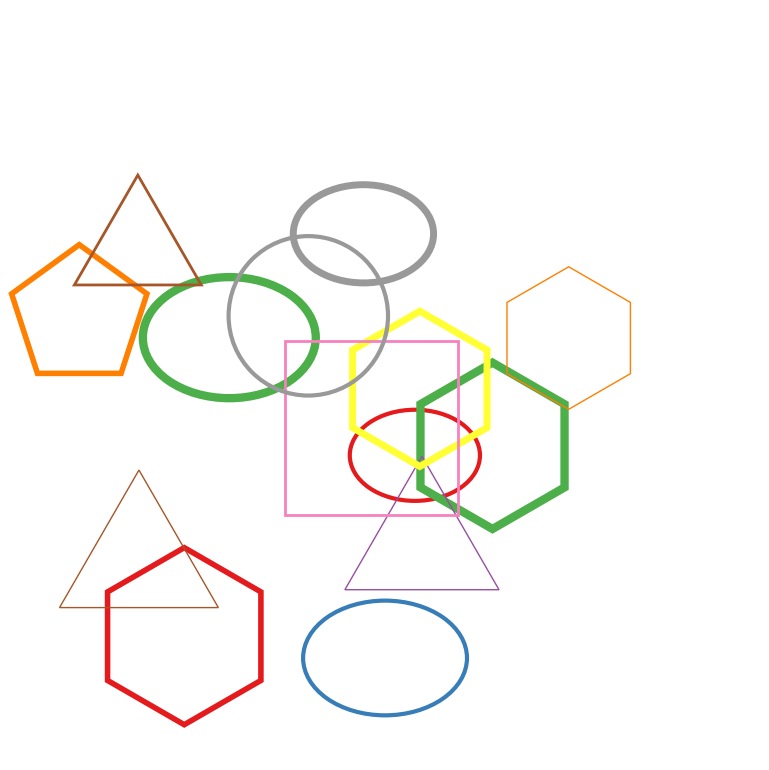[{"shape": "hexagon", "thickness": 2, "radius": 0.57, "center": [0.239, 0.174]}, {"shape": "oval", "thickness": 1.5, "radius": 0.42, "center": [0.539, 0.409]}, {"shape": "oval", "thickness": 1.5, "radius": 0.53, "center": [0.5, 0.145]}, {"shape": "oval", "thickness": 3, "radius": 0.56, "center": [0.298, 0.561]}, {"shape": "hexagon", "thickness": 3, "radius": 0.54, "center": [0.64, 0.421]}, {"shape": "triangle", "thickness": 0.5, "radius": 0.58, "center": [0.548, 0.292]}, {"shape": "pentagon", "thickness": 2, "radius": 0.46, "center": [0.103, 0.59]}, {"shape": "hexagon", "thickness": 0.5, "radius": 0.46, "center": [0.739, 0.561]}, {"shape": "hexagon", "thickness": 2.5, "radius": 0.5, "center": [0.545, 0.495]}, {"shape": "triangle", "thickness": 0.5, "radius": 0.6, "center": [0.18, 0.27]}, {"shape": "triangle", "thickness": 1, "radius": 0.48, "center": [0.179, 0.677]}, {"shape": "square", "thickness": 1, "radius": 0.56, "center": [0.482, 0.444]}, {"shape": "circle", "thickness": 1.5, "radius": 0.52, "center": [0.4, 0.59]}, {"shape": "oval", "thickness": 2.5, "radius": 0.46, "center": [0.472, 0.696]}]